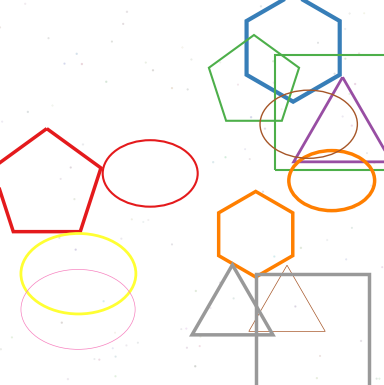[{"shape": "oval", "thickness": 1.5, "radius": 0.62, "center": [0.39, 0.55]}, {"shape": "pentagon", "thickness": 2.5, "radius": 0.74, "center": [0.121, 0.518]}, {"shape": "hexagon", "thickness": 3, "radius": 0.7, "center": [0.761, 0.876]}, {"shape": "square", "thickness": 1.5, "radius": 0.75, "center": [0.865, 0.707]}, {"shape": "pentagon", "thickness": 1.5, "radius": 0.62, "center": [0.66, 0.786]}, {"shape": "triangle", "thickness": 2, "radius": 0.73, "center": [0.89, 0.653]}, {"shape": "hexagon", "thickness": 2.5, "radius": 0.56, "center": [0.664, 0.392]}, {"shape": "oval", "thickness": 2.5, "radius": 0.56, "center": [0.862, 0.531]}, {"shape": "oval", "thickness": 2, "radius": 0.75, "center": [0.204, 0.289]}, {"shape": "triangle", "thickness": 0.5, "radius": 0.57, "center": [0.745, 0.197]}, {"shape": "oval", "thickness": 1, "radius": 0.63, "center": [0.802, 0.677]}, {"shape": "oval", "thickness": 0.5, "radius": 0.74, "center": [0.203, 0.196]}, {"shape": "square", "thickness": 2.5, "radius": 0.74, "center": [0.812, 0.141]}, {"shape": "triangle", "thickness": 2.5, "radius": 0.61, "center": [0.604, 0.191]}]